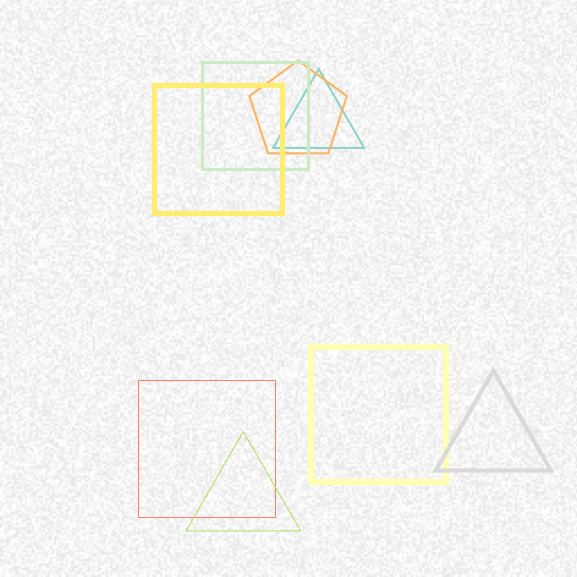[{"shape": "triangle", "thickness": 1, "radius": 0.46, "center": [0.552, 0.789]}, {"shape": "square", "thickness": 3, "radius": 0.59, "center": [0.655, 0.282]}, {"shape": "square", "thickness": 0.5, "radius": 0.59, "center": [0.357, 0.223]}, {"shape": "pentagon", "thickness": 1, "radius": 0.44, "center": [0.516, 0.805]}, {"shape": "triangle", "thickness": 0.5, "radius": 0.57, "center": [0.421, 0.137]}, {"shape": "triangle", "thickness": 2, "radius": 0.58, "center": [0.854, 0.242]}, {"shape": "square", "thickness": 1.5, "radius": 0.46, "center": [0.442, 0.8]}, {"shape": "square", "thickness": 2.5, "radius": 0.55, "center": [0.377, 0.741]}]